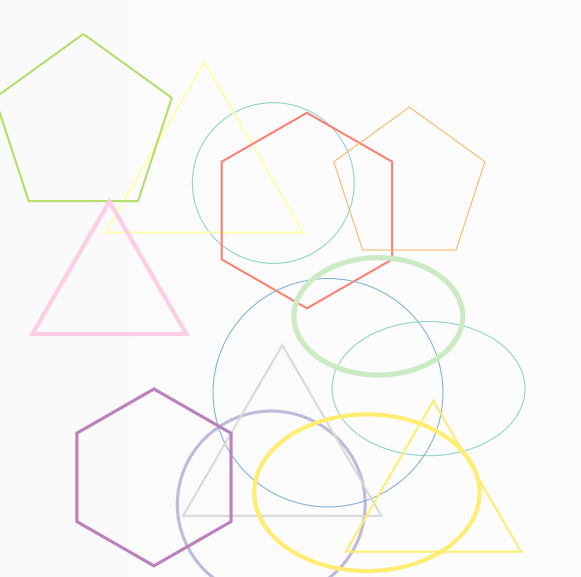[{"shape": "circle", "thickness": 0.5, "radius": 0.7, "center": [0.47, 0.682]}, {"shape": "oval", "thickness": 0.5, "radius": 0.83, "center": [0.737, 0.326]}, {"shape": "triangle", "thickness": 1, "radius": 0.98, "center": [0.352, 0.695]}, {"shape": "circle", "thickness": 1.5, "radius": 0.81, "center": [0.467, 0.126]}, {"shape": "hexagon", "thickness": 1, "radius": 0.85, "center": [0.528, 0.635]}, {"shape": "circle", "thickness": 0.5, "radius": 0.99, "center": [0.564, 0.319]}, {"shape": "pentagon", "thickness": 0.5, "radius": 0.68, "center": [0.704, 0.677]}, {"shape": "pentagon", "thickness": 1, "radius": 0.8, "center": [0.143, 0.78]}, {"shape": "triangle", "thickness": 2, "radius": 0.76, "center": [0.188, 0.497]}, {"shape": "triangle", "thickness": 1, "radius": 0.99, "center": [0.486, 0.204]}, {"shape": "hexagon", "thickness": 1.5, "radius": 0.77, "center": [0.265, 0.172]}, {"shape": "oval", "thickness": 2.5, "radius": 0.73, "center": [0.651, 0.451]}, {"shape": "triangle", "thickness": 1, "radius": 0.87, "center": [0.746, 0.131]}, {"shape": "oval", "thickness": 2, "radius": 0.97, "center": [0.631, 0.146]}]